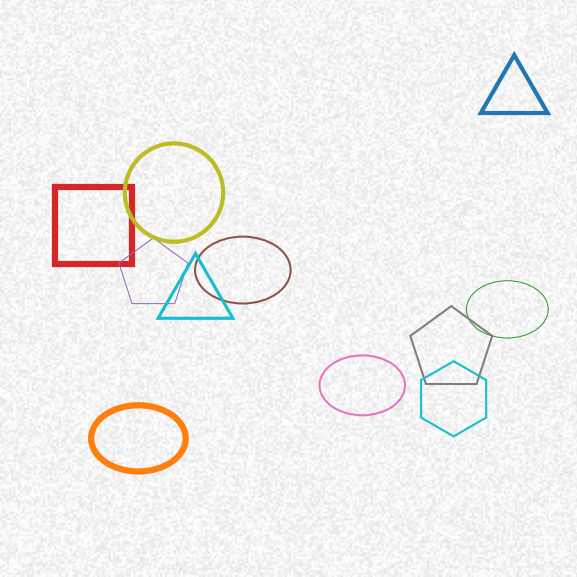[{"shape": "triangle", "thickness": 2, "radius": 0.33, "center": [0.89, 0.837]}, {"shape": "oval", "thickness": 3, "radius": 0.41, "center": [0.24, 0.24]}, {"shape": "oval", "thickness": 0.5, "radius": 0.35, "center": [0.878, 0.463]}, {"shape": "square", "thickness": 3, "radius": 0.34, "center": [0.162, 0.609]}, {"shape": "pentagon", "thickness": 0.5, "radius": 0.31, "center": [0.266, 0.524]}, {"shape": "oval", "thickness": 1, "radius": 0.41, "center": [0.42, 0.531]}, {"shape": "oval", "thickness": 1, "radius": 0.37, "center": [0.627, 0.332]}, {"shape": "pentagon", "thickness": 1, "radius": 0.37, "center": [0.781, 0.394]}, {"shape": "circle", "thickness": 2, "radius": 0.43, "center": [0.301, 0.666]}, {"shape": "triangle", "thickness": 1.5, "radius": 0.37, "center": [0.339, 0.485]}, {"shape": "hexagon", "thickness": 1, "radius": 0.33, "center": [0.786, 0.309]}]